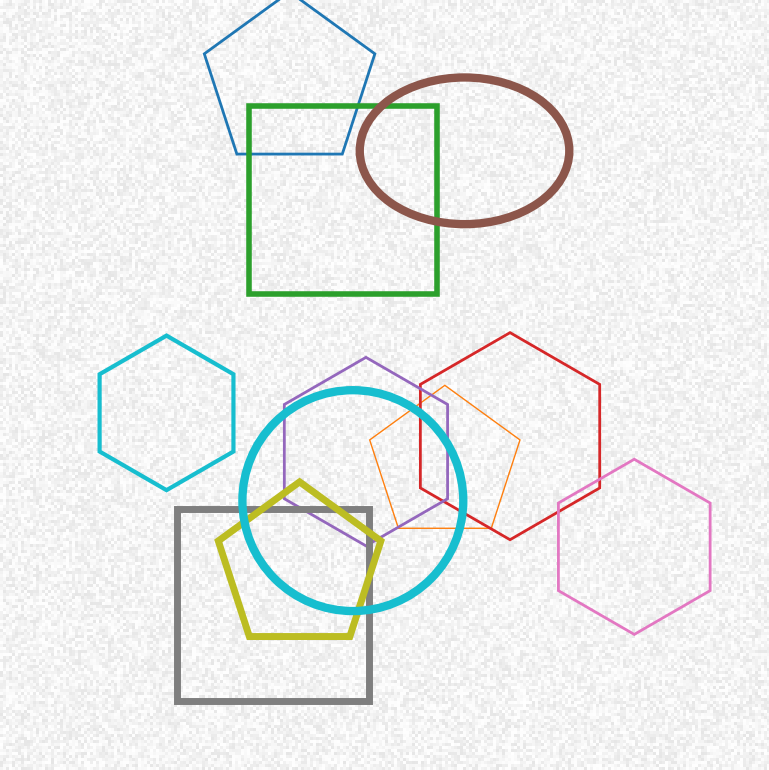[{"shape": "pentagon", "thickness": 1, "radius": 0.58, "center": [0.376, 0.894]}, {"shape": "pentagon", "thickness": 0.5, "radius": 0.51, "center": [0.578, 0.397]}, {"shape": "square", "thickness": 2, "radius": 0.61, "center": [0.446, 0.741]}, {"shape": "hexagon", "thickness": 1, "radius": 0.67, "center": [0.662, 0.434]}, {"shape": "hexagon", "thickness": 1, "radius": 0.61, "center": [0.475, 0.414]}, {"shape": "oval", "thickness": 3, "radius": 0.68, "center": [0.603, 0.804]}, {"shape": "hexagon", "thickness": 1, "radius": 0.57, "center": [0.824, 0.29]}, {"shape": "square", "thickness": 2.5, "radius": 0.62, "center": [0.354, 0.215]}, {"shape": "pentagon", "thickness": 2.5, "radius": 0.56, "center": [0.389, 0.263]}, {"shape": "hexagon", "thickness": 1.5, "radius": 0.5, "center": [0.216, 0.464]}, {"shape": "circle", "thickness": 3, "radius": 0.72, "center": [0.458, 0.35]}]